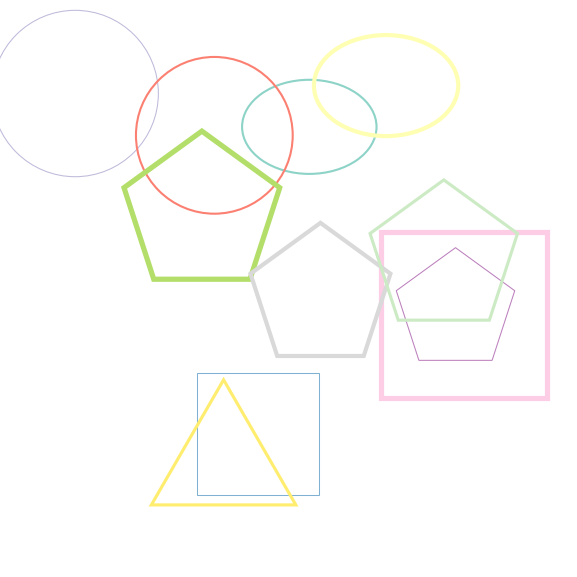[{"shape": "oval", "thickness": 1, "radius": 0.58, "center": [0.536, 0.779]}, {"shape": "oval", "thickness": 2, "radius": 0.62, "center": [0.669, 0.851]}, {"shape": "circle", "thickness": 0.5, "radius": 0.72, "center": [0.13, 0.837]}, {"shape": "circle", "thickness": 1, "radius": 0.68, "center": [0.371, 0.765]}, {"shape": "square", "thickness": 0.5, "radius": 0.53, "center": [0.447, 0.248]}, {"shape": "pentagon", "thickness": 2.5, "radius": 0.71, "center": [0.35, 0.63]}, {"shape": "square", "thickness": 2.5, "radius": 0.72, "center": [0.803, 0.454]}, {"shape": "pentagon", "thickness": 2, "radius": 0.64, "center": [0.555, 0.486]}, {"shape": "pentagon", "thickness": 0.5, "radius": 0.54, "center": [0.789, 0.462]}, {"shape": "pentagon", "thickness": 1.5, "radius": 0.67, "center": [0.768, 0.553]}, {"shape": "triangle", "thickness": 1.5, "radius": 0.72, "center": [0.387, 0.197]}]